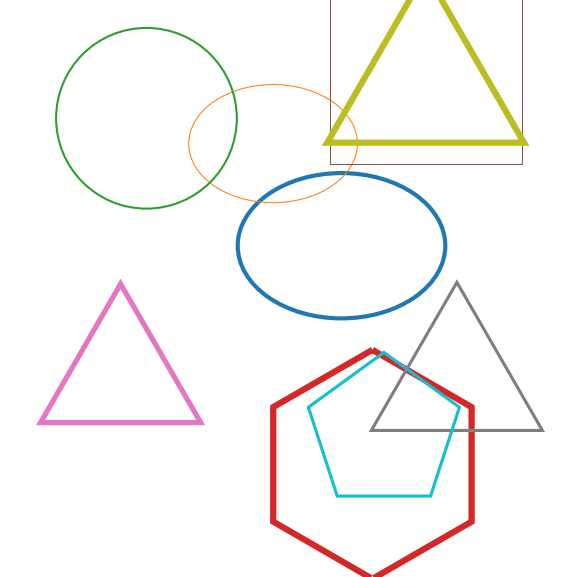[{"shape": "oval", "thickness": 2, "radius": 0.9, "center": [0.591, 0.574]}, {"shape": "oval", "thickness": 0.5, "radius": 0.73, "center": [0.473, 0.75]}, {"shape": "circle", "thickness": 1, "radius": 0.78, "center": [0.254, 0.794]}, {"shape": "hexagon", "thickness": 3, "radius": 0.99, "center": [0.645, 0.195]}, {"shape": "square", "thickness": 0.5, "radius": 0.83, "center": [0.738, 0.881]}, {"shape": "triangle", "thickness": 2.5, "radius": 0.8, "center": [0.209, 0.347]}, {"shape": "triangle", "thickness": 1.5, "radius": 0.85, "center": [0.791, 0.339]}, {"shape": "triangle", "thickness": 3, "radius": 0.98, "center": [0.737, 0.85]}, {"shape": "pentagon", "thickness": 1.5, "radius": 0.69, "center": [0.665, 0.251]}]